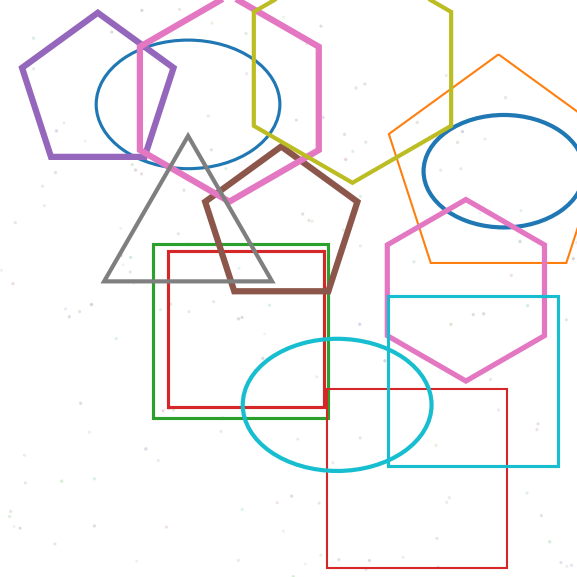[{"shape": "oval", "thickness": 2, "radius": 0.7, "center": [0.873, 0.703]}, {"shape": "oval", "thickness": 1.5, "radius": 0.8, "center": [0.326, 0.818]}, {"shape": "pentagon", "thickness": 1, "radius": 1.0, "center": [0.863, 0.705]}, {"shape": "square", "thickness": 1.5, "radius": 0.76, "center": [0.417, 0.426]}, {"shape": "square", "thickness": 1.5, "radius": 0.67, "center": [0.426, 0.43]}, {"shape": "square", "thickness": 1, "radius": 0.78, "center": [0.722, 0.17]}, {"shape": "pentagon", "thickness": 3, "radius": 0.69, "center": [0.169, 0.839]}, {"shape": "pentagon", "thickness": 3, "radius": 0.69, "center": [0.487, 0.607]}, {"shape": "hexagon", "thickness": 3, "radius": 0.89, "center": [0.397, 0.829]}, {"shape": "hexagon", "thickness": 2.5, "radius": 0.79, "center": [0.807, 0.496]}, {"shape": "triangle", "thickness": 2, "radius": 0.84, "center": [0.326, 0.596]}, {"shape": "hexagon", "thickness": 2, "radius": 0.99, "center": [0.61, 0.88]}, {"shape": "square", "thickness": 1.5, "radius": 0.73, "center": [0.819, 0.339]}, {"shape": "oval", "thickness": 2, "radius": 0.82, "center": [0.584, 0.298]}]